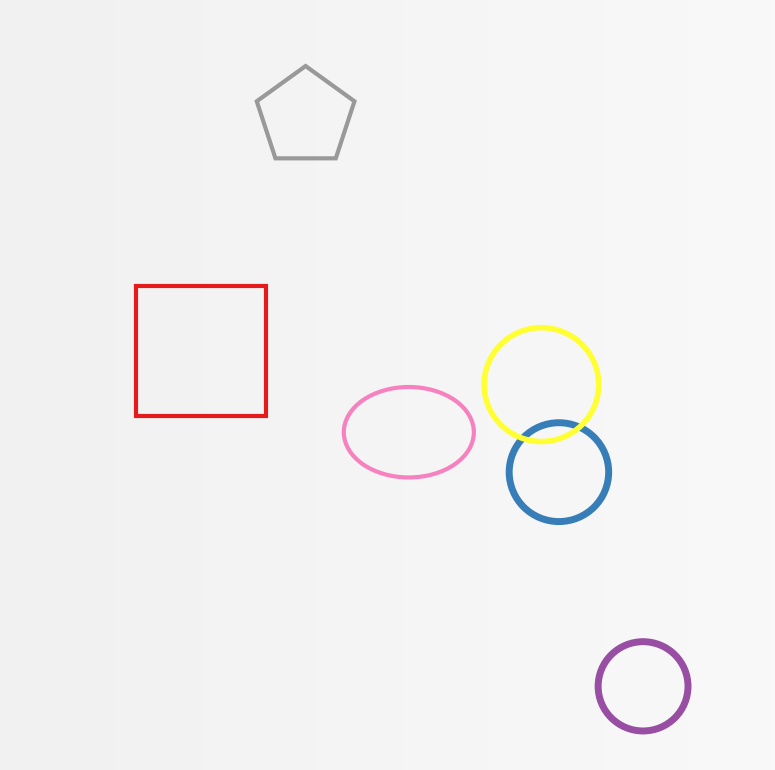[{"shape": "square", "thickness": 1.5, "radius": 0.42, "center": [0.26, 0.544]}, {"shape": "circle", "thickness": 2.5, "radius": 0.32, "center": [0.721, 0.387]}, {"shape": "circle", "thickness": 2.5, "radius": 0.29, "center": [0.83, 0.109]}, {"shape": "circle", "thickness": 2, "radius": 0.37, "center": [0.699, 0.501]}, {"shape": "oval", "thickness": 1.5, "radius": 0.42, "center": [0.528, 0.439]}, {"shape": "pentagon", "thickness": 1.5, "radius": 0.33, "center": [0.394, 0.848]}]